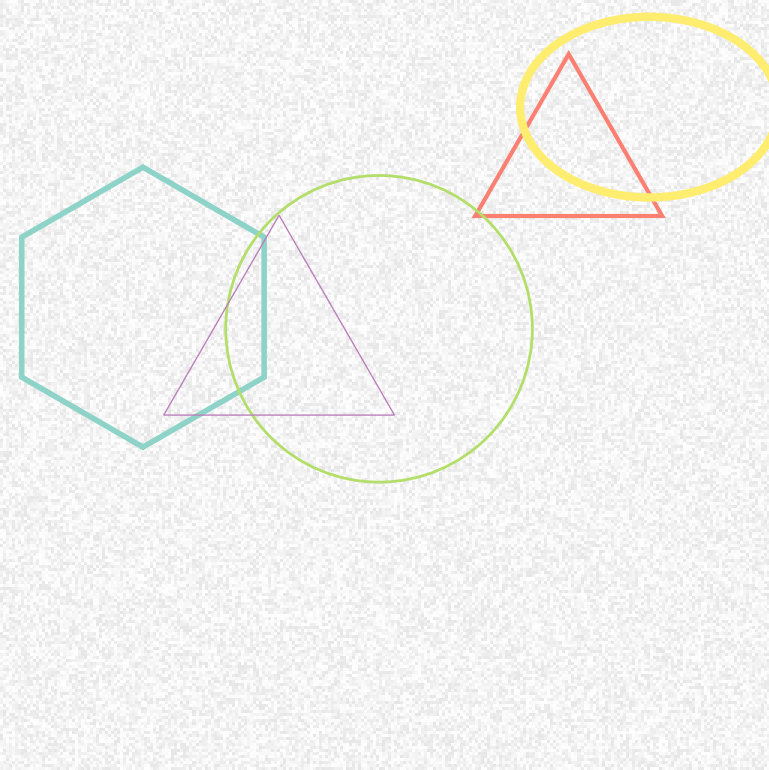[{"shape": "hexagon", "thickness": 2, "radius": 0.91, "center": [0.186, 0.601]}, {"shape": "triangle", "thickness": 1.5, "radius": 0.7, "center": [0.739, 0.79]}, {"shape": "circle", "thickness": 1, "radius": 1.0, "center": [0.492, 0.573]}, {"shape": "triangle", "thickness": 0.5, "radius": 0.86, "center": [0.362, 0.547]}, {"shape": "oval", "thickness": 3, "radius": 0.84, "center": [0.843, 0.861]}]